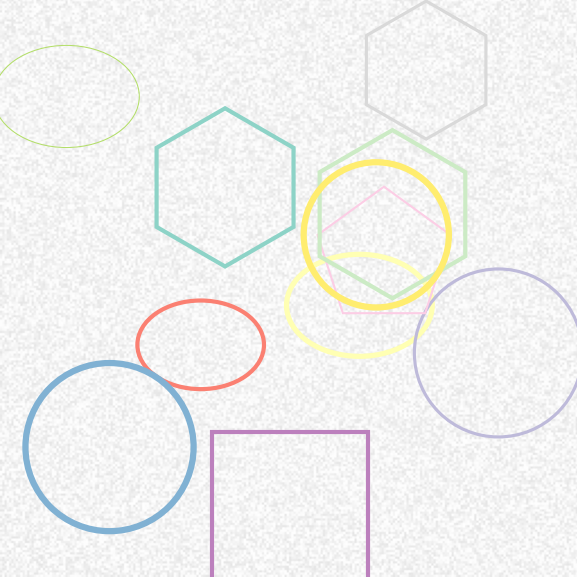[{"shape": "hexagon", "thickness": 2, "radius": 0.68, "center": [0.39, 0.675]}, {"shape": "oval", "thickness": 2.5, "radius": 0.63, "center": [0.622, 0.47]}, {"shape": "circle", "thickness": 1.5, "radius": 0.73, "center": [0.863, 0.388]}, {"shape": "oval", "thickness": 2, "radius": 0.55, "center": [0.348, 0.402]}, {"shape": "circle", "thickness": 3, "radius": 0.73, "center": [0.19, 0.225]}, {"shape": "oval", "thickness": 0.5, "radius": 0.63, "center": [0.115, 0.832]}, {"shape": "pentagon", "thickness": 1, "radius": 0.61, "center": [0.665, 0.555]}, {"shape": "hexagon", "thickness": 1.5, "radius": 0.6, "center": [0.738, 0.878]}, {"shape": "square", "thickness": 2, "radius": 0.67, "center": [0.502, 0.116]}, {"shape": "hexagon", "thickness": 2, "radius": 0.73, "center": [0.68, 0.628]}, {"shape": "circle", "thickness": 3, "radius": 0.63, "center": [0.652, 0.592]}]